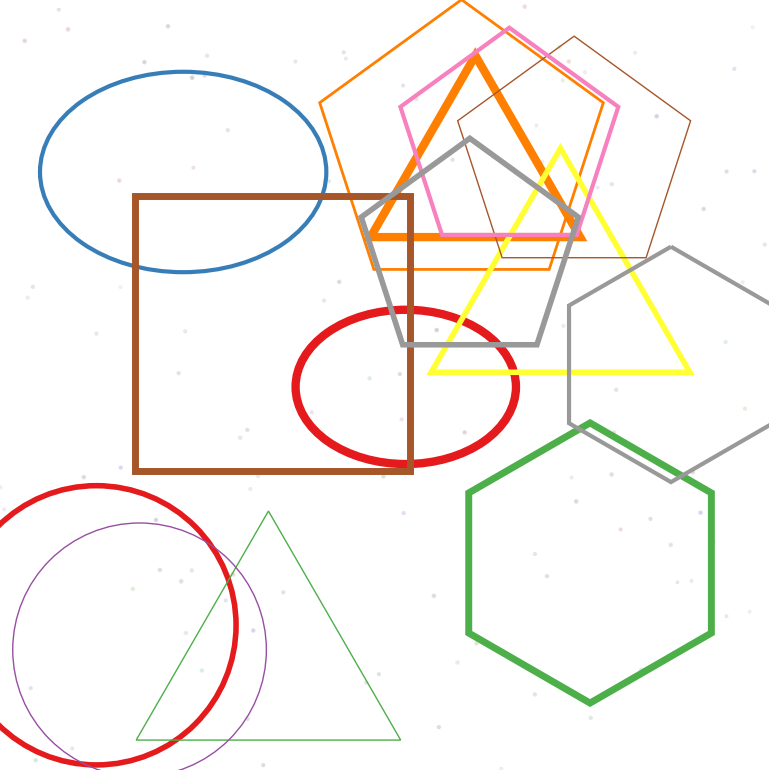[{"shape": "circle", "thickness": 2, "radius": 0.91, "center": [0.125, 0.188]}, {"shape": "oval", "thickness": 3, "radius": 0.72, "center": [0.527, 0.498]}, {"shape": "oval", "thickness": 1.5, "radius": 0.93, "center": [0.238, 0.777]}, {"shape": "triangle", "thickness": 0.5, "radius": 0.99, "center": [0.349, 0.138]}, {"shape": "hexagon", "thickness": 2.5, "radius": 0.91, "center": [0.766, 0.269]}, {"shape": "circle", "thickness": 0.5, "radius": 0.82, "center": [0.181, 0.156]}, {"shape": "triangle", "thickness": 3, "radius": 0.79, "center": [0.617, 0.771]}, {"shape": "pentagon", "thickness": 1, "radius": 0.97, "center": [0.599, 0.807]}, {"shape": "triangle", "thickness": 2, "radius": 0.97, "center": [0.728, 0.613]}, {"shape": "square", "thickness": 2.5, "radius": 0.89, "center": [0.354, 0.567]}, {"shape": "pentagon", "thickness": 0.5, "radius": 0.8, "center": [0.746, 0.794]}, {"shape": "pentagon", "thickness": 1.5, "radius": 0.74, "center": [0.662, 0.815]}, {"shape": "hexagon", "thickness": 1.5, "radius": 0.76, "center": [0.871, 0.527]}, {"shape": "pentagon", "thickness": 2, "radius": 0.74, "center": [0.61, 0.672]}]